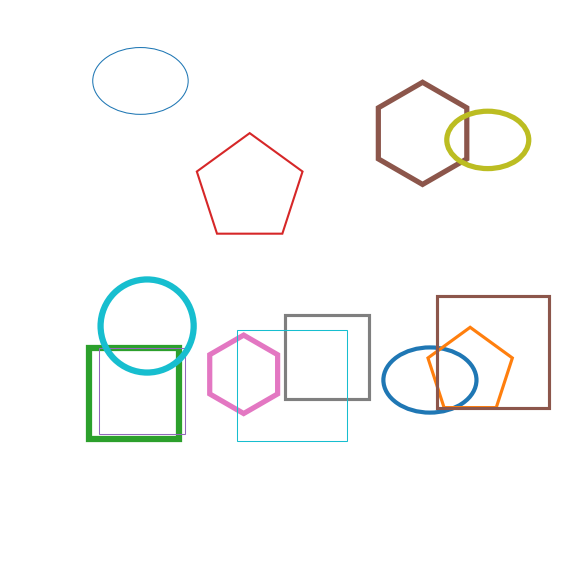[{"shape": "oval", "thickness": 0.5, "radius": 0.41, "center": [0.243, 0.859]}, {"shape": "oval", "thickness": 2, "radius": 0.4, "center": [0.744, 0.341]}, {"shape": "pentagon", "thickness": 1.5, "radius": 0.38, "center": [0.814, 0.356]}, {"shape": "square", "thickness": 3, "radius": 0.39, "center": [0.232, 0.318]}, {"shape": "pentagon", "thickness": 1, "radius": 0.48, "center": [0.432, 0.672]}, {"shape": "square", "thickness": 0.5, "radius": 0.37, "center": [0.246, 0.322]}, {"shape": "hexagon", "thickness": 2.5, "radius": 0.44, "center": [0.732, 0.768]}, {"shape": "square", "thickness": 1.5, "radius": 0.48, "center": [0.853, 0.389]}, {"shape": "hexagon", "thickness": 2.5, "radius": 0.34, "center": [0.422, 0.351]}, {"shape": "square", "thickness": 1.5, "radius": 0.36, "center": [0.565, 0.381]}, {"shape": "oval", "thickness": 2.5, "radius": 0.35, "center": [0.845, 0.757]}, {"shape": "circle", "thickness": 3, "radius": 0.4, "center": [0.255, 0.435]}, {"shape": "square", "thickness": 0.5, "radius": 0.48, "center": [0.505, 0.332]}]